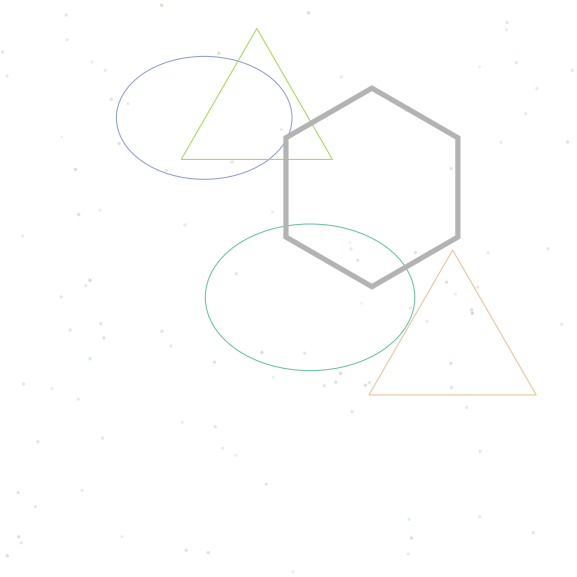[{"shape": "oval", "thickness": 0.5, "radius": 0.91, "center": [0.537, 0.484]}, {"shape": "oval", "thickness": 0.5, "radius": 0.76, "center": [0.354, 0.795]}, {"shape": "triangle", "thickness": 0.5, "radius": 0.76, "center": [0.445, 0.799]}, {"shape": "triangle", "thickness": 0.5, "radius": 0.84, "center": [0.784, 0.399]}, {"shape": "hexagon", "thickness": 2.5, "radius": 0.86, "center": [0.644, 0.675]}]